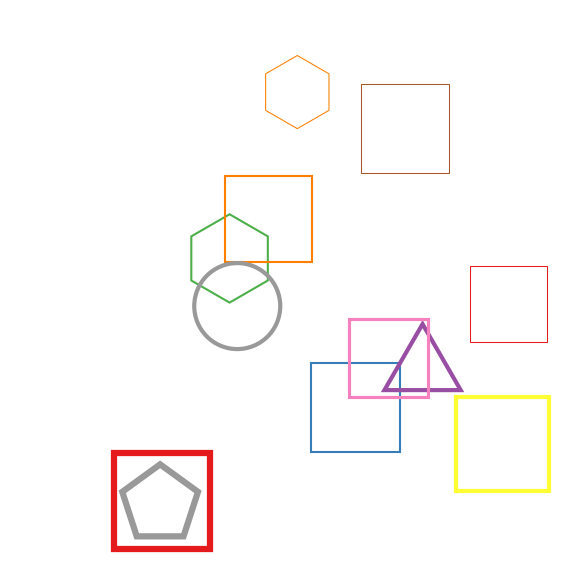[{"shape": "square", "thickness": 3, "radius": 0.42, "center": [0.28, 0.131]}, {"shape": "square", "thickness": 0.5, "radius": 0.33, "center": [0.881, 0.473]}, {"shape": "square", "thickness": 1, "radius": 0.38, "center": [0.616, 0.293]}, {"shape": "hexagon", "thickness": 1, "radius": 0.38, "center": [0.398, 0.552]}, {"shape": "triangle", "thickness": 2, "radius": 0.38, "center": [0.732, 0.362]}, {"shape": "square", "thickness": 1, "radius": 0.37, "center": [0.465, 0.62]}, {"shape": "hexagon", "thickness": 0.5, "radius": 0.32, "center": [0.515, 0.84]}, {"shape": "square", "thickness": 2, "radius": 0.4, "center": [0.87, 0.23]}, {"shape": "square", "thickness": 0.5, "radius": 0.38, "center": [0.701, 0.777]}, {"shape": "square", "thickness": 1.5, "radius": 0.34, "center": [0.673, 0.379]}, {"shape": "circle", "thickness": 2, "radius": 0.37, "center": [0.411, 0.469]}, {"shape": "pentagon", "thickness": 3, "radius": 0.34, "center": [0.277, 0.126]}]